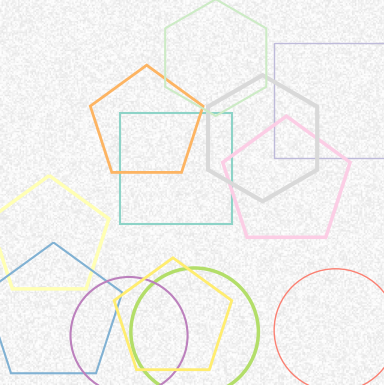[{"shape": "square", "thickness": 1.5, "radius": 0.72, "center": [0.457, 0.562]}, {"shape": "pentagon", "thickness": 2.5, "radius": 0.81, "center": [0.128, 0.381]}, {"shape": "square", "thickness": 1, "radius": 0.75, "center": [0.862, 0.739]}, {"shape": "circle", "thickness": 1, "radius": 0.8, "center": [0.872, 0.142]}, {"shape": "pentagon", "thickness": 1.5, "radius": 0.94, "center": [0.139, 0.182]}, {"shape": "pentagon", "thickness": 2, "radius": 0.77, "center": [0.381, 0.677]}, {"shape": "circle", "thickness": 2.5, "radius": 0.83, "center": [0.506, 0.138]}, {"shape": "pentagon", "thickness": 2.5, "radius": 0.87, "center": [0.744, 0.524]}, {"shape": "hexagon", "thickness": 3, "radius": 0.82, "center": [0.682, 0.641]}, {"shape": "circle", "thickness": 1.5, "radius": 0.76, "center": [0.335, 0.129]}, {"shape": "hexagon", "thickness": 1.5, "radius": 0.76, "center": [0.56, 0.85]}, {"shape": "pentagon", "thickness": 2, "radius": 0.8, "center": [0.449, 0.17]}]